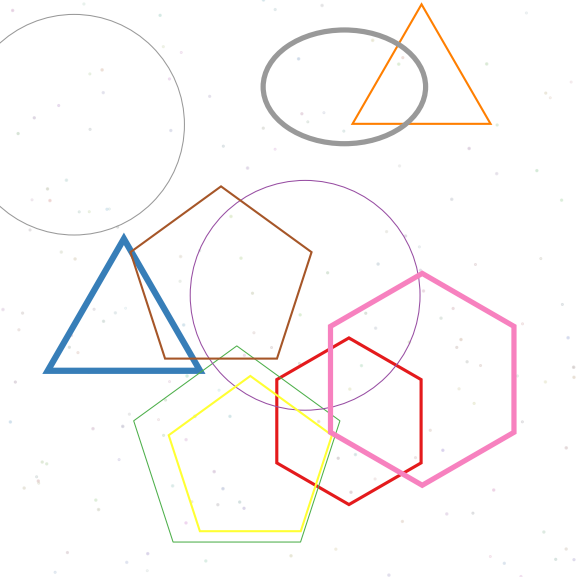[{"shape": "hexagon", "thickness": 1.5, "radius": 0.72, "center": [0.604, 0.27]}, {"shape": "triangle", "thickness": 3, "radius": 0.76, "center": [0.215, 0.433]}, {"shape": "pentagon", "thickness": 0.5, "radius": 0.94, "center": [0.41, 0.212]}, {"shape": "circle", "thickness": 0.5, "radius": 0.99, "center": [0.528, 0.488]}, {"shape": "triangle", "thickness": 1, "radius": 0.69, "center": [0.73, 0.854]}, {"shape": "pentagon", "thickness": 1, "radius": 0.74, "center": [0.433, 0.2]}, {"shape": "pentagon", "thickness": 1, "radius": 0.82, "center": [0.383, 0.512]}, {"shape": "hexagon", "thickness": 2.5, "radius": 0.92, "center": [0.731, 0.342]}, {"shape": "circle", "thickness": 0.5, "radius": 0.96, "center": [0.128, 0.783]}, {"shape": "oval", "thickness": 2.5, "radius": 0.7, "center": [0.596, 0.849]}]